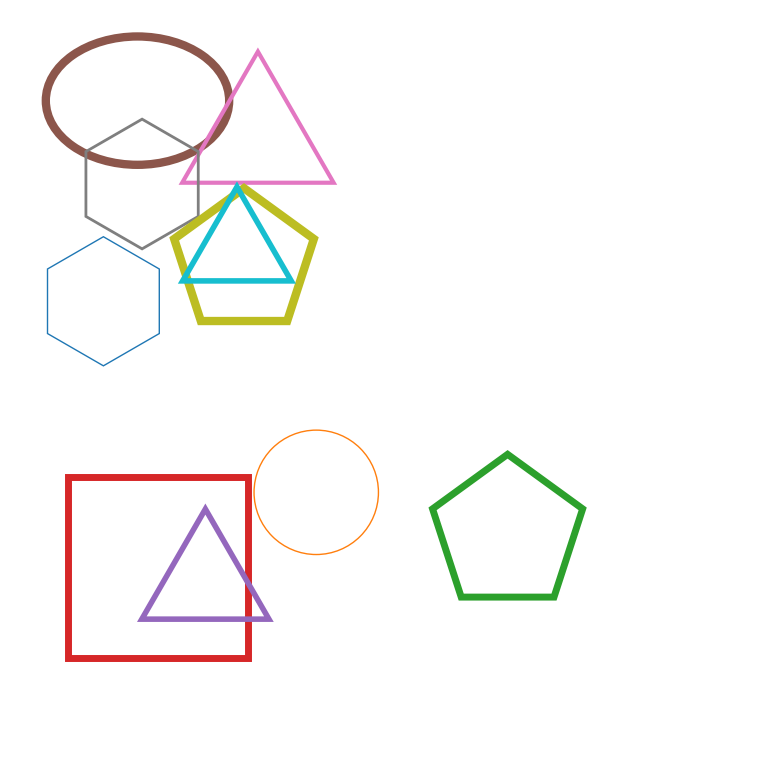[{"shape": "hexagon", "thickness": 0.5, "radius": 0.42, "center": [0.134, 0.609]}, {"shape": "circle", "thickness": 0.5, "radius": 0.4, "center": [0.411, 0.361]}, {"shape": "pentagon", "thickness": 2.5, "radius": 0.51, "center": [0.659, 0.307]}, {"shape": "square", "thickness": 2.5, "radius": 0.59, "center": [0.205, 0.263]}, {"shape": "triangle", "thickness": 2, "radius": 0.48, "center": [0.267, 0.244]}, {"shape": "oval", "thickness": 3, "radius": 0.6, "center": [0.179, 0.869]}, {"shape": "triangle", "thickness": 1.5, "radius": 0.57, "center": [0.335, 0.819]}, {"shape": "hexagon", "thickness": 1, "radius": 0.42, "center": [0.185, 0.761]}, {"shape": "pentagon", "thickness": 3, "radius": 0.48, "center": [0.317, 0.66]}, {"shape": "triangle", "thickness": 2, "radius": 0.41, "center": [0.308, 0.676]}]